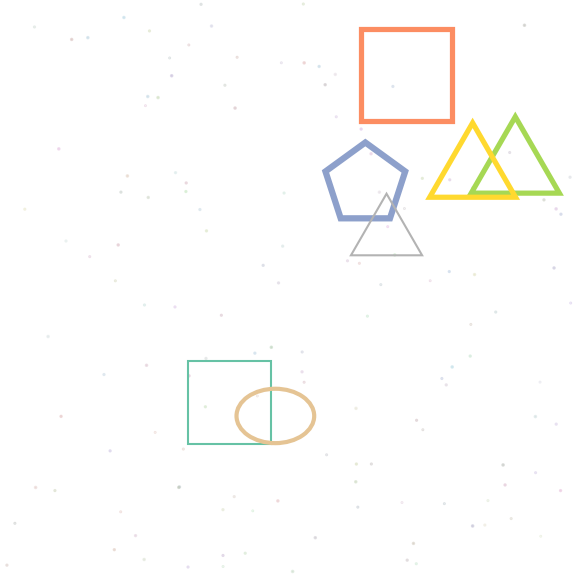[{"shape": "square", "thickness": 1, "radius": 0.36, "center": [0.397, 0.302]}, {"shape": "square", "thickness": 2.5, "radius": 0.4, "center": [0.704, 0.869]}, {"shape": "pentagon", "thickness": 3, "radius": 0.36, "center": [0.633, 0.68]}, {"shape": "triangle", "thickness": 2.5, "radius": 0.44, "center": [0.892, 0.709]}, {"shape": "triangle", "thickness": 2.5, "radius": 0.43, "center": [0.818, 0.701]}, {"shape": "oval", "thickness": 2, "radius": 0.34, "center": [0.477, 0.279]}, {"shape": "triangle", "thickness": 1, "radius": 0.36, "center": [0.669, 0.593]}]